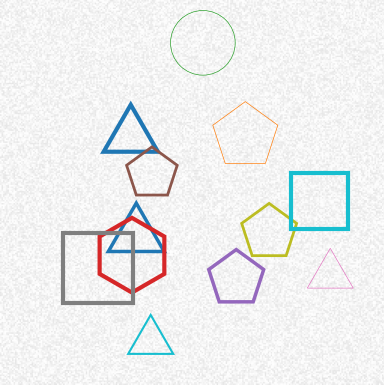[{"shape": "triangle", "thickness": 2.5, "radius": 0.42, "center": [0.354, 0.389]}, {"shape": "triangle", "thickness": 3, "radius": 0.41, "center": [0.34, 0.647]}, {"shape": "pentagon", "thickness": 0.5, "radius": 0.44, "center": [0.637, 0.647]}, {"shape": "circle", "thickness": 0.5, "radius": 0.42, "center": [0.527, 0.889]}, {"shape": "hexagon", "thickness": 3, "radius": 0.49, "center": [0.343, 0.337]}, {"shape": "pentagon", "thickness": 2.5, "radius": 0.38, "center": [0.614, 0.277]}, {"shape": "pentagon", "thickness": 2, "radius": 0.35, "center": [0.395, 0.549]}, {"shape": "triangle", "thickness": 0.5, "radius": 0.34, "center": [0.858, 0.286]}, {"shape": "square", "thickness": 3, "radius": 0.46, "center": [0.254, 0.303]}, {"shape": "pentagon", "thickness": 2, "radius": 0.37, "center": [0.699, 0.397]}, {"shape": "square", "thickness": 3, "radius": 0.37, "center": [0.829, 0.478]}, {"shape": "triangle", "thickness": 1.5, "radius": 0.34, "center": [0.391, 0.115]}]